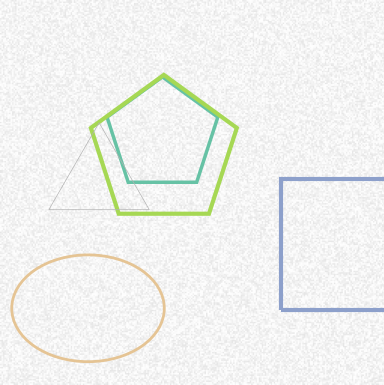[{"shape": "pentagon", "thickness": 2.5, "radius": 0.76, "center": [0.422, 0.649]}, {"shape": "square", "thickness": 3, "radius": 0.85, "center": [0.899, 0.366]}, {"shape": "pentagon", "thickness": 3, "radius": 1.0, "center": [0.426, 0.606]}, {"shape": "oval", "thickness": 2, "radius": 0.99, "center": [0.229, 0.199]}, {"shape": "triangle", "thickness": 0.5, "radius": 0.75, "center": [0.257, 0.531]}]